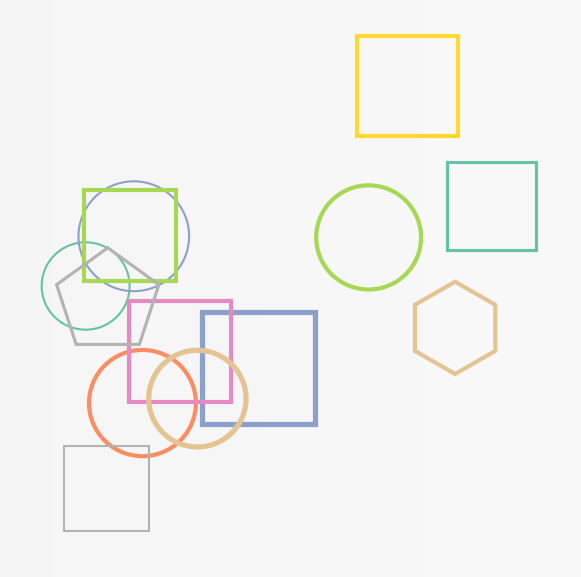[{"shape": "circle", "thickness": 1, "radius": 0.38, "center": [0.147, 0.504]}, {"shape": "square", "thickness": 1.5, "radius": 0.38, "center": [0.845, 0.642]}, {"shape": "circle", "thickness": 2, "radius": 0.46, "center": [0.245, 0.301]}, {"shape": "circle", "thickness": 1, "radius": 0.48, "center": [0.23, 0.59]}, {"shape": "square", "thickness": 2.5, "radius": 0.48, "center": [0.445, 0.363]}, {"shape": "square", "thickness": 2, "radius": 0.44, "center": [0.31, 0.391]}, {"shape": "square", "thickness": 2, "radius": 0.39, "center": [0.223, 0.592]}, {"shape": "circle", "thickness": 2, "radius": 0.45, "center": [0.634, 0.588]}, {"shape": "square", "thickness": 2, "radius": 0.43, "center": [0.701, 0.85]}, {"shape": "circle", "thickness": 2.5, "radius": 0.42, "center": [0.34, 0.309]}, {"shape": "hexagon", "thickness": 2, "radius": 0.4, "center": [0.783, 0.431]}, {"shape": "square", "thickness": 1, "radius": 0.37, "center": [0.183, 0.153]}, {"shape": "pentagon", "thickness": 1.5, "radius": 0.46, "center": [0.185, 0.478]}]